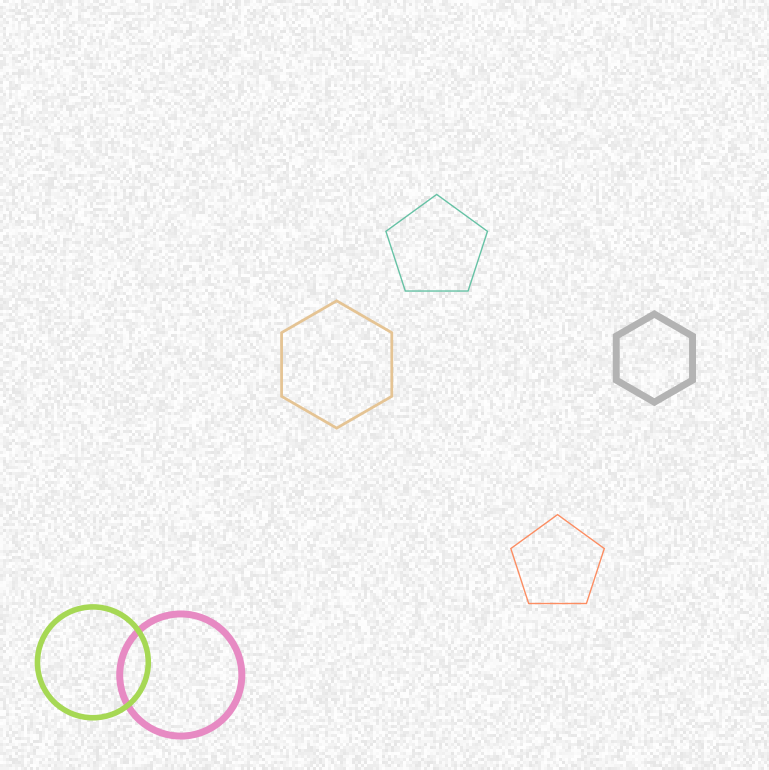[{"shape": "pentagon", "thickness": 0.5, "radius": 0.35, "center": [0.567, 0.678]}, {"shape": "pentagon", "thickness": 0.5, "radius": 0.32, "center": [0.724, 0.268]}, {"shape": "circle", "thickness": 2.5, "radius": 0.4, "center": [0.235, 0.123]}, {"shape": "circle", "thickness": 2, "radius": 0.36, "center": [0.121, 0.14]}, {"shape": "hexagon", "thickness": 1, "radius": 0.41, "center": [0.437, 0.527]}, {"shape": "hexagon", "thickness": 2.5, "radius": 0.29, "center": [0.85, 0.535]}]